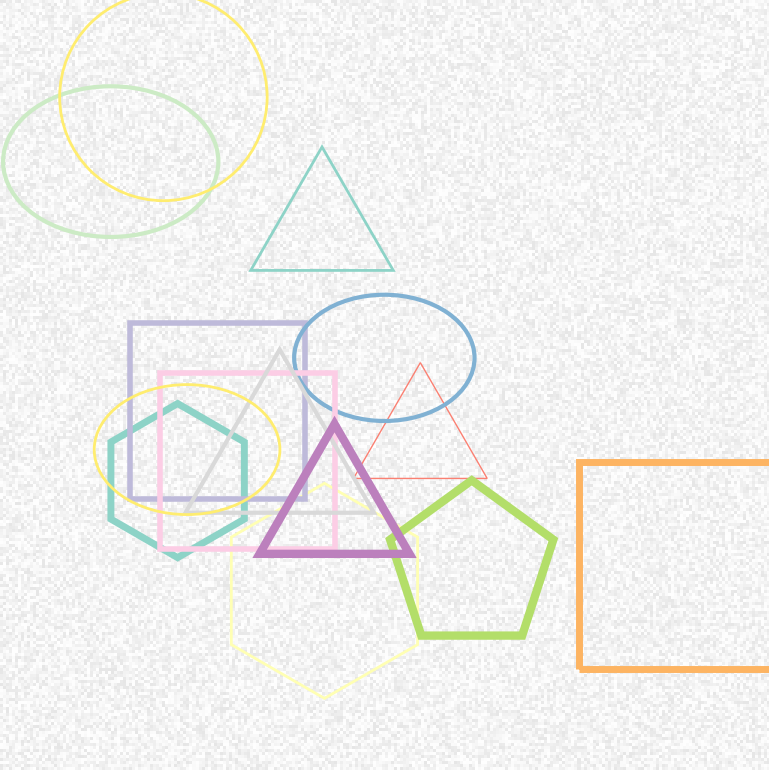[{"shape": "hexagon", "thickness": 2.5, "radius": 0.5, "center": [0.231, 0.376]}, {"shape": "triangle", "thickness": 1, "radius": 0.53, "center": [0.418, 0.702]}, {"shape": "hexagon", "thickness": 1, "radius": 0.7, "center": [0.421, 0.233]}, {"shape": "square", "thickness": 2, "radius": 0.57, "center": [0.283, 0.466]}, {"shape": "triangle", "thickness": 0.5, "radius": 0.5, "center": [0.546, 0.429]}, {"shape": "oval", "thickness": 1.5, "radius": 0.59, "center": [0.499, 0.535]}, {"shape": "square", "thickness": 2.5, "radius": 0.67, "center": [0.886, 0.265]}, {"shape": "pentagon", "thickness": 3, "radius": 0.56, "center": [0.613, 0.265]}, {"shape": "square", "thickness": 2, "radius": 0.57, "center": [0.321, 0.401]}, {"shape": "triangle", "thickness": 1.5, "radius": 0.71, "center": [0.363, 0.405]}, {"shape": "triangle", "thickness": 3, "radius": 0.56, "center": [0.434, 0.337]}, {"shape": "oval", "thickness": 1.5, "radius": 0.7, "center": [0.144, 0.79]}, {"shape": "oval", "thickness": 1, "radius": 0.6, "center": [0.243, 0.416]}, {"shape": "circle", "thickness": 1, "radius": 0.67, "center": [0.212, 0.874]}]